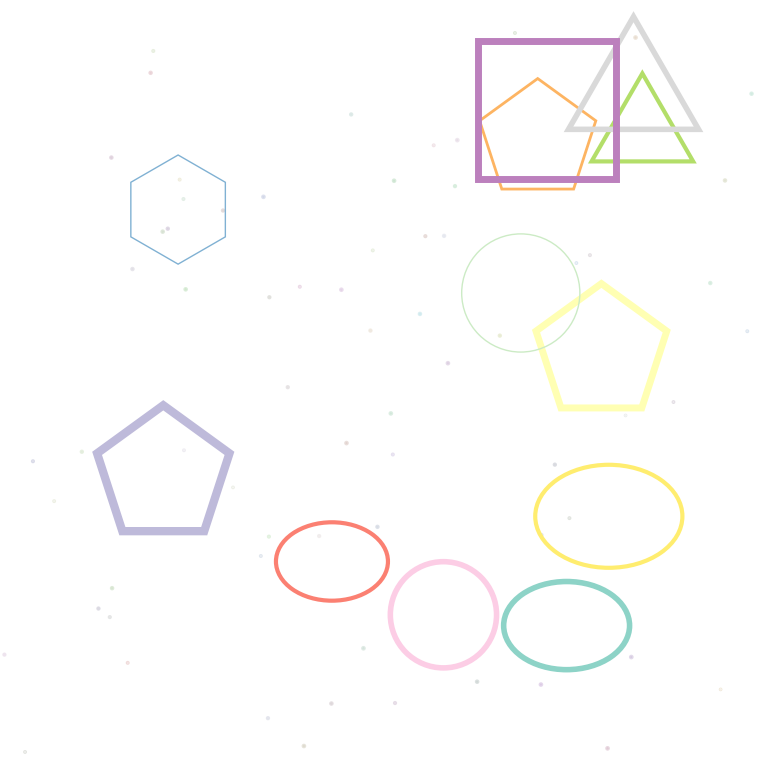[{"shape": "oval", "thickness": 2, "radius": 0.41, "center": [0.736, 0.188]}, {"shape": "pentagon", "thickness": 2.5, "radius": 0.45, "center": [0.781, 0.542]}, {"shape": "pentagon", "thickness": 3, "radius": 0.45, "center": [0.212, 0.383]}, {"shape": "oval", "thickness": 1.5, "radius": 0.36, "center": [0.431, 0.271]}, {"shape": "hexagon", "thickness": 0.5, "radius": 0.35, "center": [0.231, 0.728]}, {"shape": "pentagon", "thickness": 1, "radius": 0.4, "center": [0.698, 0.819]}, {"shape": "triangle", "thickness": 1.5, "radius": 0.38, "center": [0.834, 0.828]}, {"shape": "circle", "thickness": 2, "radius": 0.34, "center": [0.576, 0.202]}, {"shape": "triangle", "thickness": 2, "radius": 0.49, "center": [0.823, 0.881]}, {"shape": "square", "thickness": 2.5, "radius": 0.45, "center": [0.71, 0.857]}, {"shape": "circle", "thickness": 0.5, "radius": 0.38, "center": [0.676, 0.62]}, {"shape": "oval", "thickness": 1.5, "radius": 0.48, "center": [0.791, 0.33]}]